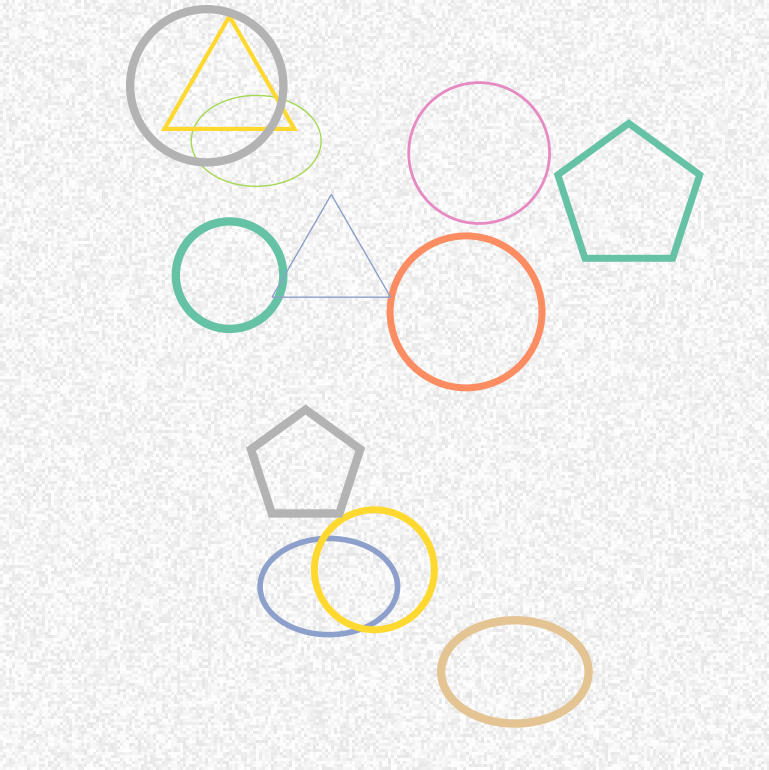[{"shape": "circle", "thickness": 3, "radius": 0.35, "center": [0.298, 0.643]}, {"shape": "pentagon", "thickness": 2.5, "radius": 0.48, "center": [0.817, 0.743]}, {"shape": "circle", "thickness": 2.5, "radius": 0.49, "center": [0.605, 0.595]}, {"shape": "triangle", "thickness": 0.5, "radius": 0.44, "center": [0.43, 0.658]}, {"shape": "oval", "thickness": 2, "radius": 0.45, "center": [0.427, 0.238]}, {"shape": "circle", "thickness": 1, "radius": 0.46, "center": [0.622, 0.801]}, {"shape": "oval", "thickness": 0.5, "radius": 0.42, "center": [0.333, 0.817]}, {"shape": "triangle", "thickness": 1.5, "radius": 0.49, "center": [0.298, 0.881]}, {"shape": "circle", "thickness": 2.5, "radius": 0.39, "center": [0.486, 0.26]}, {"shape": "oval", "thickness": 3, "radius": 0.48, "center": [0.669, 0.127]}, {"shape": "circle", "thickness": 3, "radius": 0.5, "center": [0.269, 0.889]}, {"shape": "pentagon", "thickness": 3, "radius": 0.37, "center": [0.397, 0.394]}]